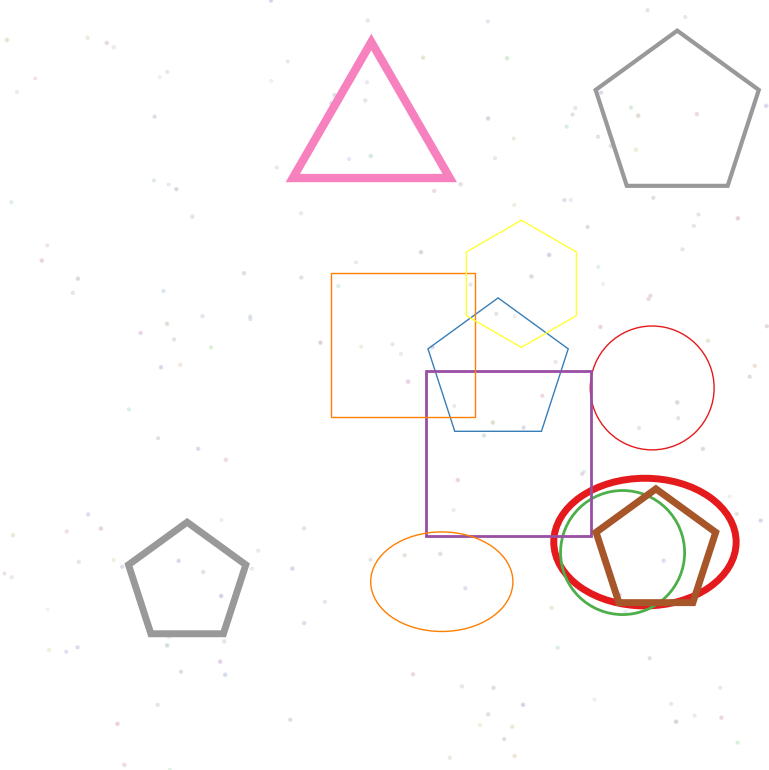[{"shape": "circle", "thickness": 0.5, "radius": 0.4, "center": [0.847, 0.496]}, {"shape": "oval", "thickness": 2.5, "radius": 0.59, "center": [0.838, 0.296]}, {"shape": "pentagon", "thickness": 0.5, "radius": 0.48, "center": [0.647, 0.517]}, {"shape": "circle", "thickness": 1, "radius": 0.4, "center": [0.809, 0.282]}, {"shape": "square", "thickness": 1, "radius": 0.54, "center": [0.66, 0.412]}, {"shape": "oval", "thickness": 0.5, "radius": 0.46, "center": [0.574, 0.245]}, {"shape": "square", "thickness": 0.5, "radius": 0.46, "center": [0.523, 0.552]}, {"shape": "hexagon", "thickness": 0.5, "radius": 0.41, "center": [0.677, 0.631]}, {"shape": "pentagon", "thickness": 2.5, "radius": 0.41, "center": [0.852, 0.283]}, {"shape": "triangle", "thickness": 3, "radius": 0.59, "center": [0.482, 0.828]}, {"shape": "pentagon", "thickness": 1.5, "radius": 0.56, "center": [0.88, 0.849]}, {"shape": "pentagon", "thickness": 2.5, "radius": 0.4, "center": [0.243, 0.242]}]